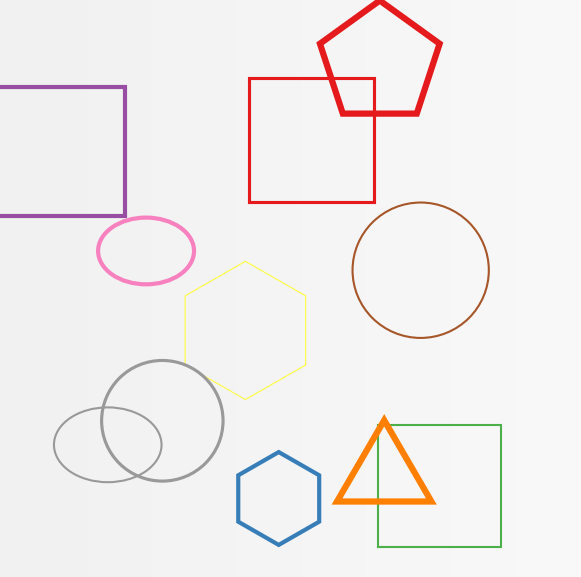[{"shape": "square", "thickness": 1.5, "radius": 0.54, "center": [0.536, 0.757]}, {"shape": "pentagon", "thickness": 3, "radius": 0.54, "center": [0.653, 0.89]}, {"shape": "hexagon", "thickness": 2, "radius": 0.4, "center": [0.48, 0.136]}, {"shape": "square", "thickness": 1, "radius": 0.53, "center": [0.756, 0.158]}, {"shape": "square", "thickness": 2, "radius": 0.56, "center": [0.103, 0.737]}, {"shape": "triangle", "thickness": 3, "radius": 0.47, "center": [0.661, 0.178]}, {"shape": "hexagon", "thickness": 0.5, "radius": 0.6, "center": [0.422, 0.427]}, {"shape": "circle", "thickness": 1, "radius": 0.59, "center": [0.724, 0.531]}, {"shape": "oval", "thickness": 2, "radius": 0.41, "center": [0.251, 0.565]}, {"shape": "circle", "thickness": 1.5, "radius": 0.52, "center": [0.279, 0.271]}, {"shape": "oval", "thickness": 1, "radius": 0.46, "center": [0.185, 0.229]}]